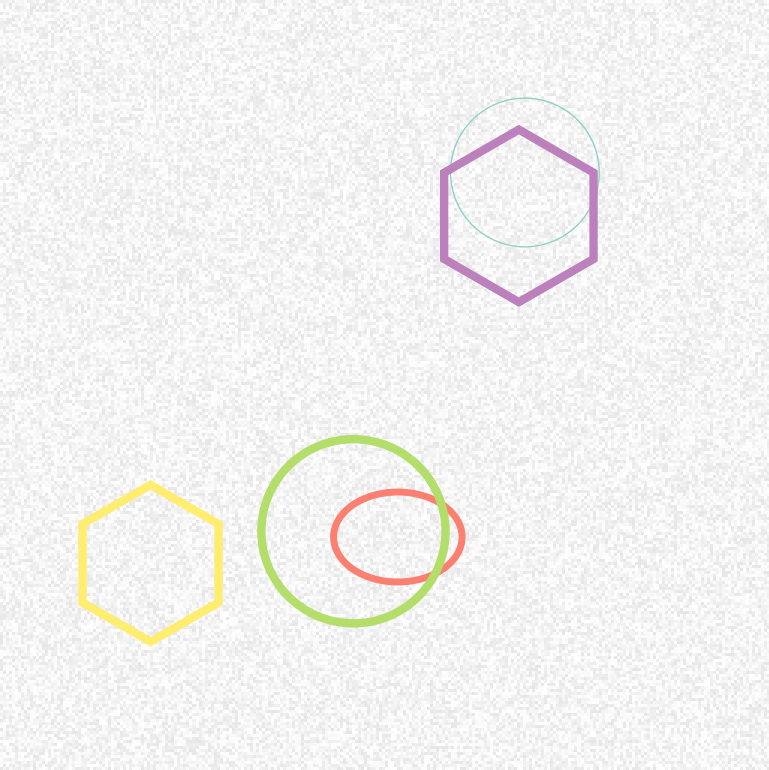[{"shape": "circle", "thickness": 0.5, "radius": 0.48, "center": [0.682, 0.776]}, {"shape": "oval", "thickness": 2.5, "radius": 0.42, "center": [0.517, 0.303]}, {"shape": "circle", "thickness": 3, "radius": 0.6, "center": [0.459, 0.31]}, {"shape": "hexagon", "thickness": 3, "radius": 0.56, "center": [0.674, 0.72]}, {"shape": "hexagon", "thickness": 3, "radius": 0.51, "center": [0.195, 0.268]}]